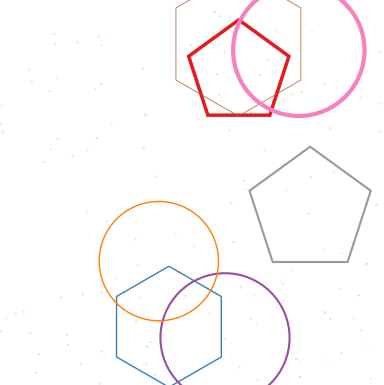[{"shape": "pentagon", "thickness": 2.5, "radius": 0.68, "center": [0.62, 0.812]}, {"shape": "hexagon", "thickness": 1, "radius": 0.79, "center": [0.439, 0.151]}, {"shape": "circle", "thickness": 1.5, "radius": 0.84, "center": [0.584, 0.123]}, {"shape": "circle", "thickness": 1, "radius": 0.77, "center": [0.413, 0.322]}, {"shape": "hexagon", "thickness": 0.5, "radius": 0.94, "center": [0.619, 0.886]}, {"shape": "circle", "thickness": 3, "radius": 0.85, "center": [0.776, 0.87]}, {"shape": "pentagon", "thickness": 1.5, "radius": 0.83, "center": [0.806, 0.453]}]